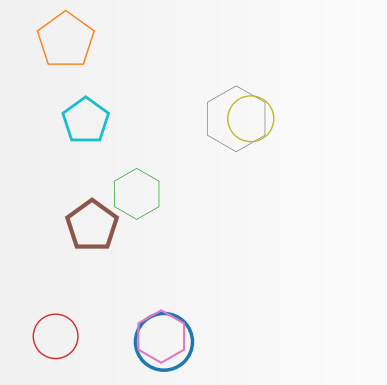[{"shape": "circle", "thickness": 2.5, "radius": 0.37, "center": [0.423, 0.112]}, {"shape": "pentagon", "thickness": 1, "radius": 0.39, "center": [0.17, 0.896]}, {"shape": "hexagon", "thickness": 0.5, "radius": 0.33, "center": [0.353, 0.496]}, {"shape": "circle", "thickness": 1, "radius": 0.29, "center": [0.144, 0.126]}, {"shape": "pentagon", "thickness": 3, "radius": 0.34, "center": [0.238, 0.414]}, {"shape": "hexagon", "thickness": 1.5, "radius": 0.34, "center": [0.416, 0.126]}, {"shape": "hexagon", "thickness": 0.5, "radius": 0.43, "center": [0.61, 0.691]}, {"shape": "circle", "thickness": 1, "radius": 0.3, "center": [0.647, 0.692]}, {"shape": "pentagon", "thickness": 2, "radius": 0.31, "center": [0.221, 0.687]}]